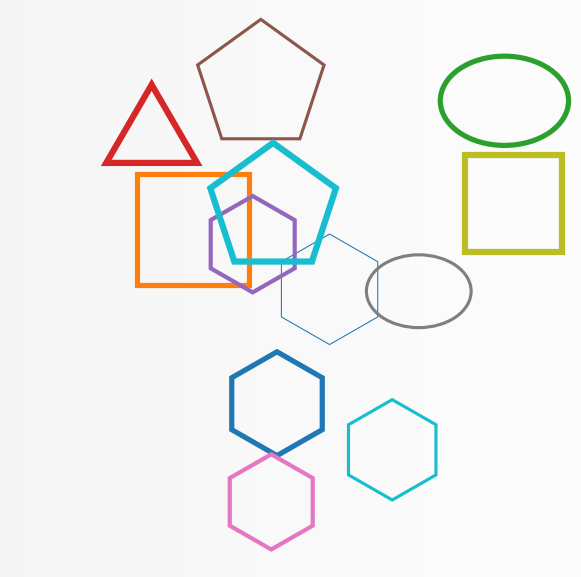[{"shape": "hexagon", "thickness": 0.5, "radius": 0.48, "center": [0.567, 0.498]}, {"shape": "hexagon", "thickness": 2.5, "radius": 0.45, "center": [0.477, 0.3]}, {"shape": "square", "thickness": 2.5, "radius": 0.48, "center": [0.331, 0.602]}, {"shape": "oval", "thickness": 2.5, "radius": 0.55, "center": [0.868, 0.825]}, {"shape": "triangle", "thickness": 3, "radius": 0.45, "center": [0.261, 0.762]}, {"shape": "hexagon", "thickness": 2, "radius": 0.42, "center": [0.435, 0.576]}, {"shape": "pentagon", "thickness": 1.5, "radius": 0.57, "center": [0.449, 0.851]}, {"shape": "hexagon", "thickness": 2, "radius": 0.41, "center": [0.467, 0.13]}, {"shape": "oval", "thickness": 1.5, "radius": 0.45, "center": [0.72, 0.495]}, {"shape": "square", "thickness": 3, "radius": 0.42, "center": [0.884, 0.646]}, {"shape": "hexagon", "thickness": 1.5, "radius": 0.43, "center": [0.675, 0.22]}, {"shape": "pentagon", "thickness": 3, "radius": 0.57, "center": [0.47, 0.638]}]